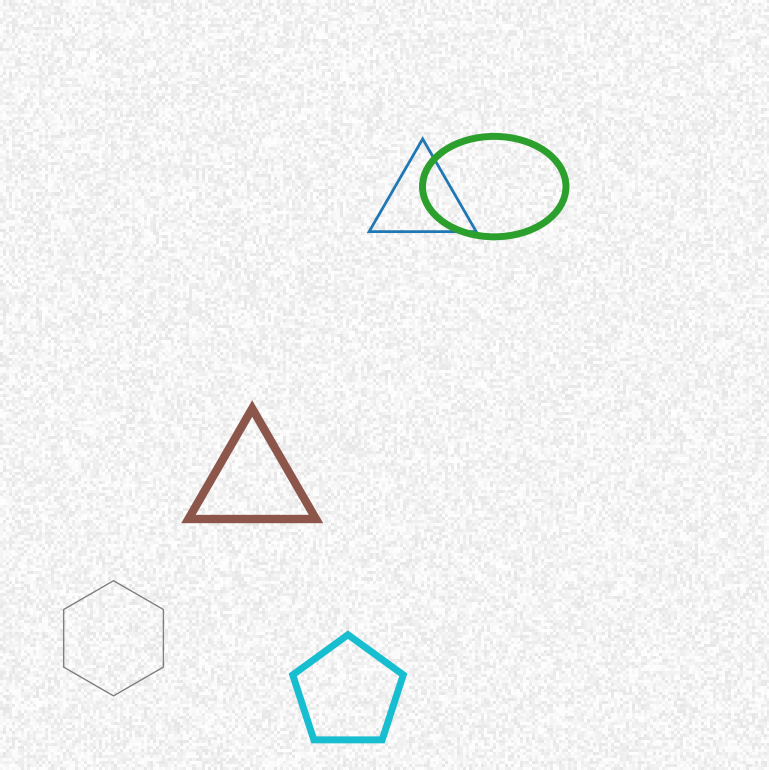[{"shape": "triangle", "thickness": 1, "radius": 0.4, "center": [0.549, 0.739]}, {"shape": "oval", "thickness": 2.5, "radius": 0.47, "center": [0.642, 0.758]}, {"shape": "triangle", "thickness": 3, "radius": 0.48, "center": [0.328, 0.374]}, {"shape": "hexagon", "thickness": 0.5, "radius": 0.37, "center": [0.147, 0.171]}, {"shape": "pentagon", "thickness": 2.5, "radius": 0.38, "center": [0.452, 0.1]}]